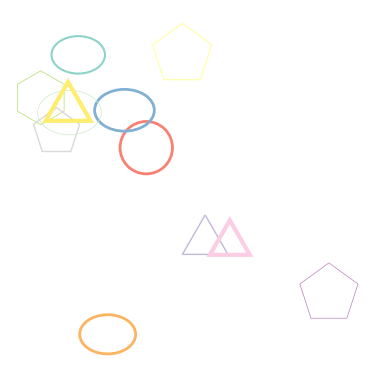[{"shape": "oval", "thickness": 1.5, "radius": 0.35, "center": [0.203, 0.858]}, {"shape": "pentagon", "thickness": 1, "radius": 0.4, "center": [0.473, 0.859]}, {"shape": "triangle", "thickness": 1, "radius": 0.34, "center": [0.533, 0.373]}, {"shape": "circle", "thickness": 2, "radius": 0.34, "center": [0.38, 0.616]}, {"shape": "oval", "thickness": 2, "radius": 0.39, "center": [0.323, 0.714]}, {"shape": "oval", "thickness": 2, "radius": 0.36, "center": [0.28, 0.132]}, {"shape": "hexagon", "thickness": 0.5, "radius": 0.35, "center": [0.106, 0.746]}, {"shape": "triangle", "thickness": 3, "radius": 0.3, "center": [0.597, 0.368]}, {"shape": "pentagon", "thickness": 1, "radius": 0.31, "center": [0.147, 0.657]}, {"shape": "pentagon", "thickness": 0.5, "radius": 0.4, "center": [0.854, 0.238]}, {"shape": "oval", "thickness": 0.5, "radius": 0.41, "center": [0.18, 0.708]}, {"shape": "triangle", "thickness": 3, "radius": 0.34, "center": [0.177, 0.72]}]